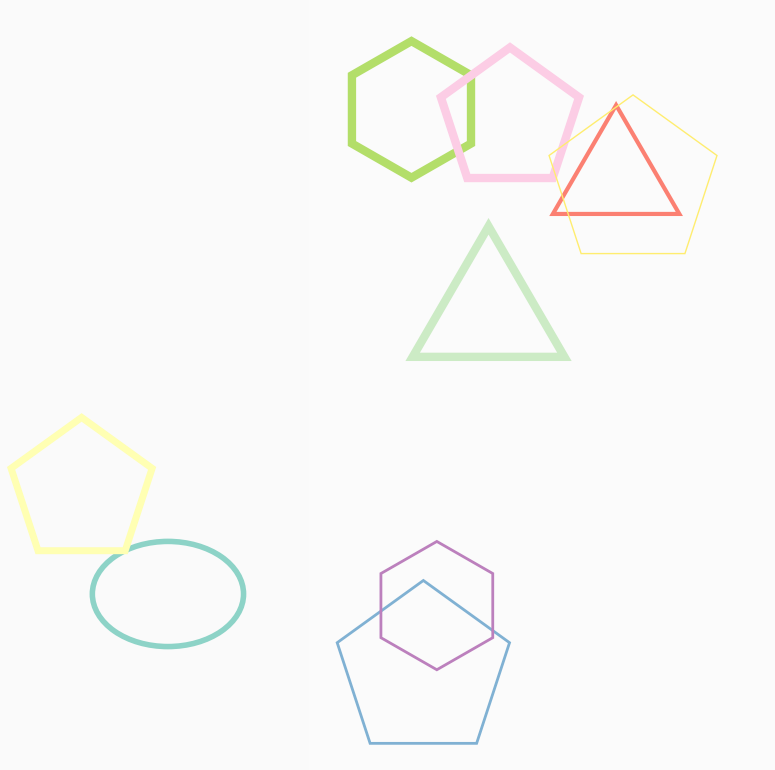[{"shape": "oval", "thickness": 2, "radius": 0.49, "center": [0.217, 0.229]}, {"shape": "pentagon", "thickness": 2.5, "radius": 0.48, "center": [0.105, 0.362]}, {"shape": "triangle", "thickness": 1.5, "radius": 0.47, "center": [0.795, 0.769]}, {"shape": "pentagon", "thickness": 1, "radius": 0.58, "center": [0.546, 0.129]}, {"shape": "hexagon", "thickness": 3, "radius": 0.44, "center": [0.531, 0.858]}, {"shape": "pentagon", "thickness": 3, "radius": 0.47, "center": [0.658, 0.845]}, {"shape": "hexagon", "thickness": 1, "radius": 0.42, "center": [0.564, 0.214]}, {"shape": "triangle", "thickness": 3, "radius": 0.57, "center": [0.63, 0.593]}, {"shape": "pentagon", "thickness": 0.5, "radius": 0.57, "center": [0.817, 0.763]}]